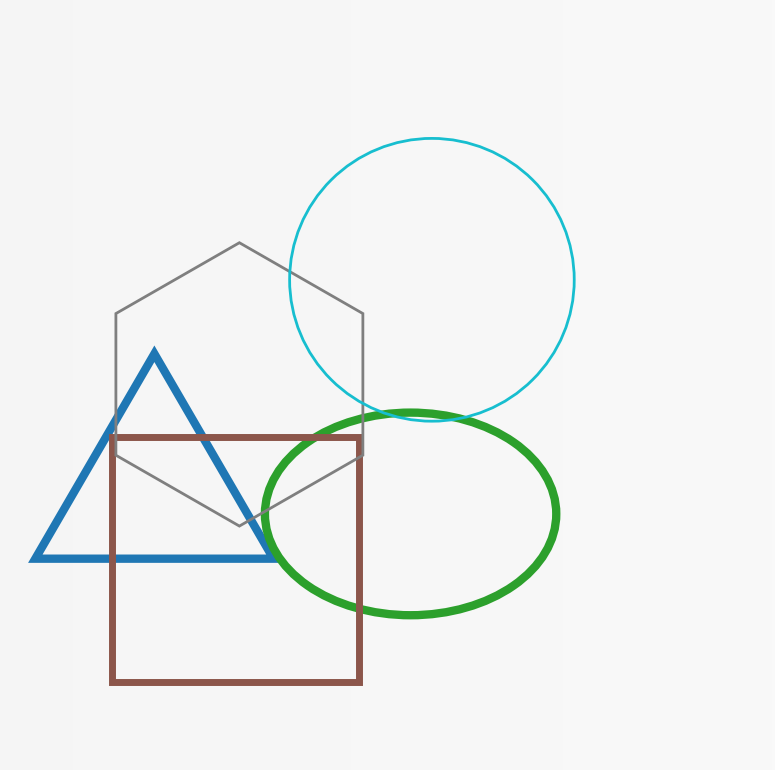[{"shape": "triangle", "thickness": 3, "radius": 0.89, "center": [0.199, 0.363]}, {"shape": "oval", "thickness": 3, "radius": 0.94, "center": [0.53, 0.333]}, {"shape": "square", "thickness": 2.5, "radius": 0.8, "center": [0.304, 0.273]}, {"shape": "hexagon", "thickness": 1, "radius": 0.92, "center": [0.309, 0.501]}, {"shape": "circle", "thickness": 1, "radius": 0.92, "center": [0.557, 0.637]}]